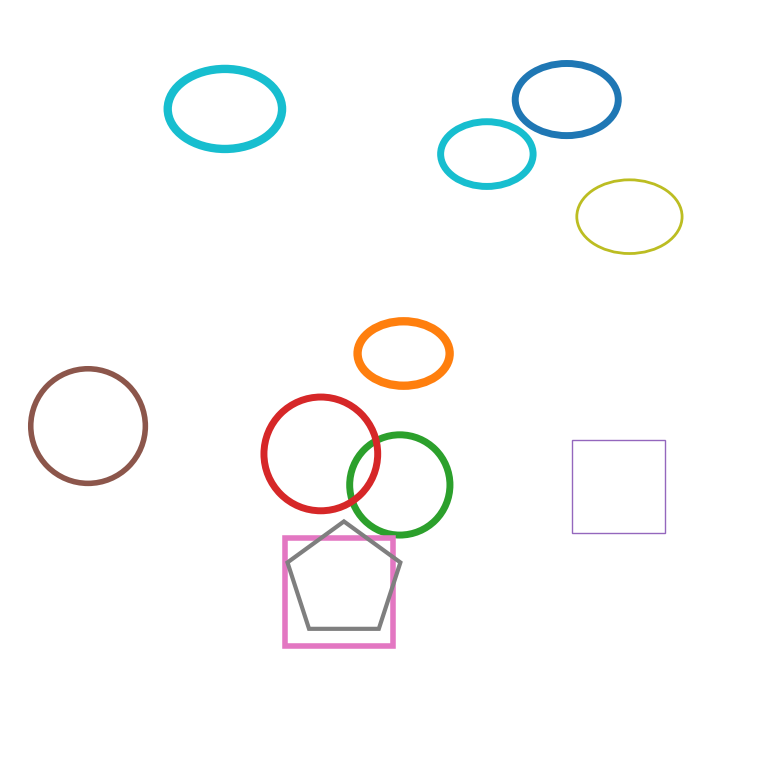[{"shape": "oval", "thickness": 2.5, "radius": 0.33, "center": [0.736, 0.871]}, {"shape": "oval", "thickness": 3, "radius": 0.3, "center": [0.524, 0.541]}, {"shape": "circle", "thickness": 2.5, "radius": 0.33, "center": [0.519, 0.37]}, {"shape": "circle", "thickness": 2.5, "radius": 0.37, "center": [0.417, 0.411]}, {"shape": "square", "thickness": 0.5, "radius": 0.3, "center": [0.804, 0.368]}, {"shape": "circle", "thickness": 2, "radius": 0.37, "center": [0.114, 0.447]}, {"shape": "square", "thickness": 2, "radius": 0.35, "center": [0.44, 0.231]}, {"shape": "pentagon", "thickness": 1.5, "radius": 0.39, "center": [0.447, 0.246]}, {"shape": "oval", "thickness": 1, "radius": 0.34, "center": [0.817, 0.719]}, {"shape": "oval", "thickness": 2.5, "radius": 0.3, "center": [0.632, 0.8]}, {"shape": "oval", "thickness": 3, "radius": 0.37, "center": [0.292, 0.859]}]